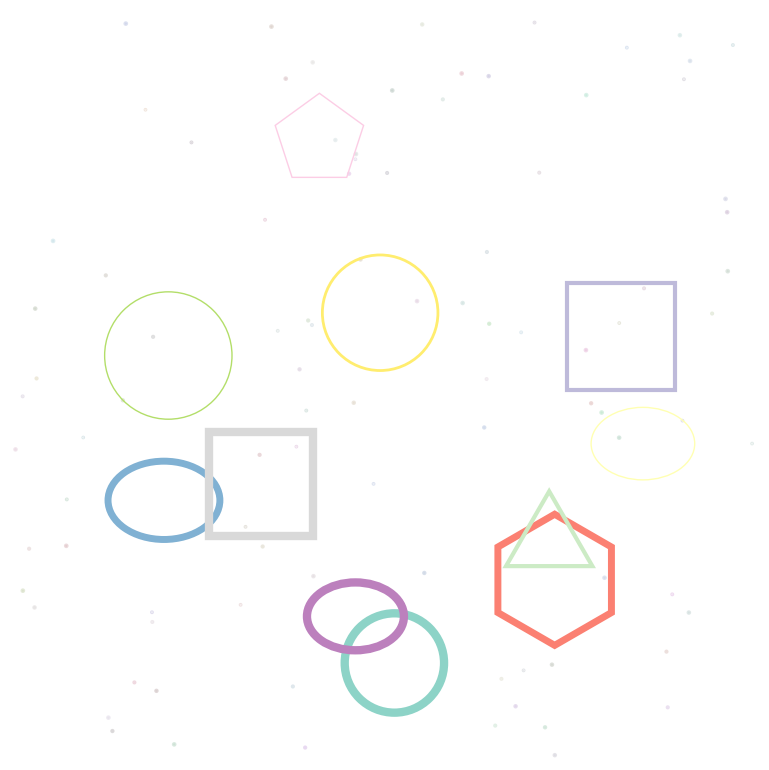[{"shape": "circle", "thickness": 3, "radius": 0.32, "center": [0.512, 0.139]}, {"shape": "oval", "thickness": 0.5, "radius": 0.34, "center": [0.835, 0.424]}, {"shape": "square", "thickness": 1.5, "radius": 0.35, "center": [0.806, 0.563]}, {"shape": "hexagon", "thickness": 2.5, "radius": 0.43, "center": [0.72, 0.247]}, {"shape": "oval", "thickness": 2.5, "radius": 0.36, "center": [0.213, 0.35]}, {"shape": "circle", "thickness": 0.5, "radius": 0.41, "center": [0.219, 0.538]}, {"shape": "pentagon", "thickness": 0.5, "radius": 0.3, "center": [0.415, 0.818]}, {"shape": "square", "thickness": 3, "radius": 0.34, "center": [0.339, 0.371]}, {"shape": "oval", "thickness": 3, "radius": 0.31, "center": [0.462, 0.2]}, {"shape": "triangle", "thickness": 1.5, "radius": 0.32, "center": [0.713, 0.297]}, {"shape": "circle", "thickness": 1, "radius": 0.38, "center": [0.494, 0.594]}]